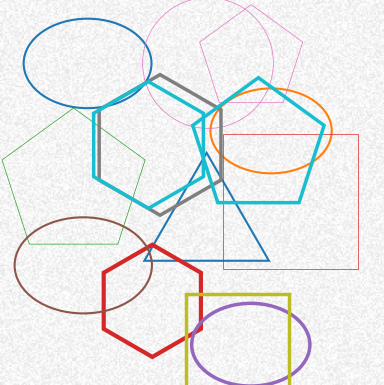[{"shape": "oval", "thickness": 1.5, "radius": 0.83, "center": [0.227, 0.835]}, {"shape": "triangle", "thickness": 1.5, "radius": 0.93, "center": [0.537, 0.416]}, {"shape": "oval", "thickness": 1.5, "radius": 0.79, "center": [0.704, 0.66]}, {"shape": "pentagon", "thickness": 0.5, "radius": 0.98, "center": [0.191, 0.524]}, {"shape": "hexagon", "thickness": 3, "radius": 0.73, "center": [0.396, 0.219]}, {"shape": "square", "thickness": 0.5, "radius": 0.87, "center": [0.754, 0.477]}, {"shape": "oval", "thickness": 2.5, "radius": 0.77, "center": [0.651, 0.105]}, {"shape": "oval", "thickness": 1.5, "radius": 0.89, "center": [0.216, 0.311]}, {"shape": "pentagon", "thickness": 0.5, "radius": 0.7, "center": [0.652, 0.847]}, {"shape": "circle", "thickness": 0.5, "radius": 0.85, "center": [0.54, 0.836]}, {"shape": "hexagon", "thickness": 2.5, "radius": 0.91, "center": [0.416, 0.624]}, {"shape": "square", "thickness": 2.5, "radius": 0.67, "center": [0.617, 0.103]}, {"shape": "pentagon", "thickness": 2.5, "radius": 0.9, "center": [0.671, 0.619]}, {"shape": "hexagon", "thickness": 2.5, "radius": 0.82, "center": [0.386, 0.623]}]